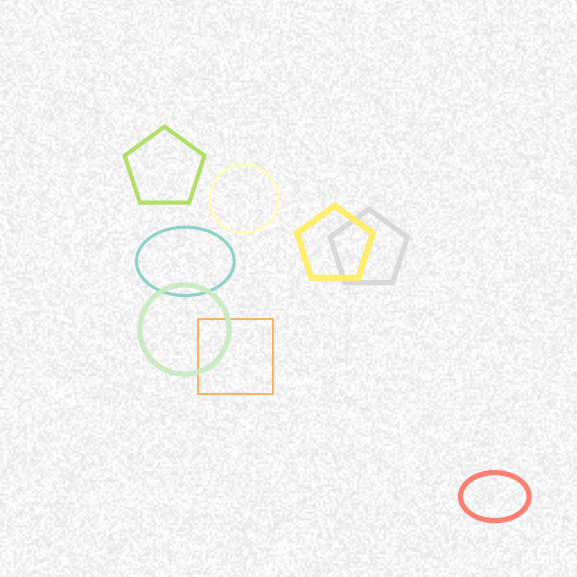[{"shape": "oval", "thickness": 1.5, "radius": 0.42, "center": [0.321, 0.547]}, {"shape": "circle", "thickness": 1, "radius": 0.3, "center": [0.422, 0.655]}, {"shape": "oval", "thickness": 2.5, "radius": 0.3, "center": [0.857, 0.139]}, {"shape": "square", "thickness": 1, "radius": 0.32, "center": [0.408, 0.382]}, {"shape": "pentagon", "thickness": 2, "radius": 0.36, "center": [0.285, 0.707]}, {"shape": "pentagon", "thickness": 2.5, "radius": 0.35, "center": [0.639, 0.567]}, {"shape": "circle", "thickness": 2.5, "radius": 0.39, "center": [0.319, 0.429]}, {"shape": "pentagon", "thickness": 3, "radius": 0.35, "center": [0.58, 0.574]}]